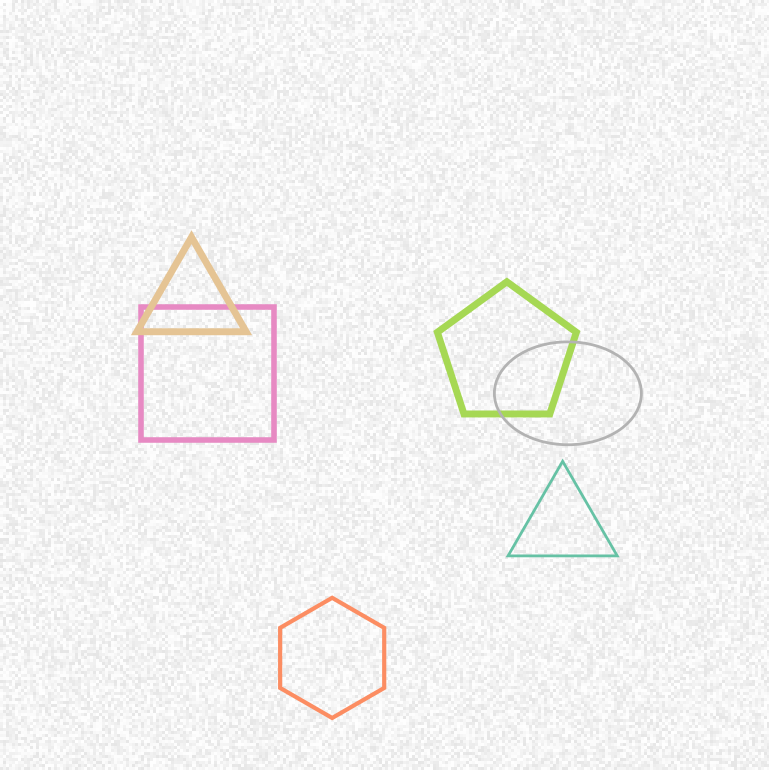[{"shape": "triangle", "thickness": 1, "radius": 0.41, "center": [0.731, 0.319]}, {"shape": "hexagon", "thickness": 1.5, "radius": 0.39, "center": [0.431, 0.146]}, {"shape": "square", "thickness": 2, "radius": 0.43, "center": [0.27, 0.515]}, {"shape": "pentagon", "thickness": 2.5, "radius": 0.47, "center": [0.658, 0.539]}, {"shape": "triangle", "thickness": 2.5, "radius": 0.41, "center": [0.249, 0.61]}, {"shape": "oval", "thickness": 1, "radius": 0.48, "center": [0.737, 0.489]}]